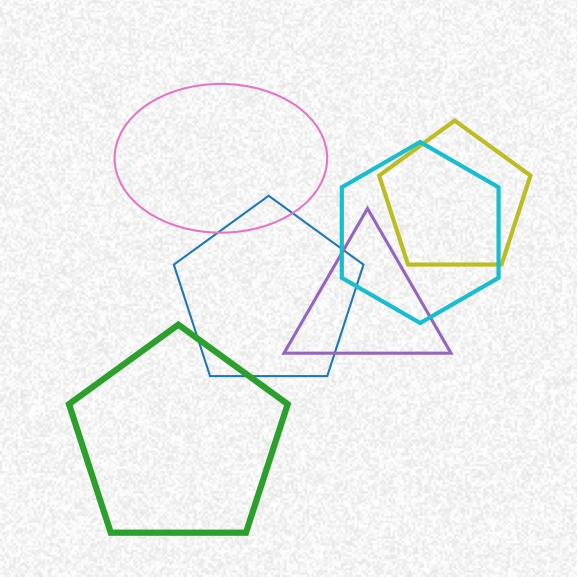[{"shape": "pentagon", "thickness": 1, "radius": 0.86, "center": [0.465, 0.488]}, {"shape": "pentagon", "thickness": 3, "radius": 1.0, "center": [0.309, 0.238]}, {"shape": "triangle", "thickness": 1.5, "radius": 0.84, "center": [0.636, 0.471]}, {"shape": "oval", "thickness": 1, "radius": 0.92, "center": [0.382, 0.725]}, {"shape": "pentagon", "thickness": 2, "radius": 0.69, "center": [0.787, 0.653]}, {"shape": "hexagon", "thickness": 2, "radius": 0.78, "center": [0.728, 0.596]}]